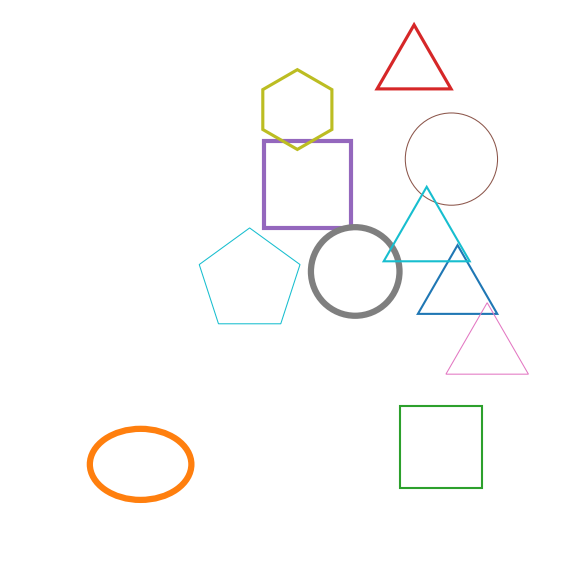[{"shape": "triangle", "thickness": 1, "radius": 0.4, "center": [0.792, 0.495]}, {"shape": "oval", "thickness": 3, "radius": 0.44, "center": [0.243, 0.195]}, {"shape": "square", "thickness": 1, "radius": 0.35, "center": [0.763, 0.226]}, {"shape": "triangle", "thickness": 1.5, "radius": 0.37, "center": [0.717, 0.882]}, {"shape": "square", "thickness": 2, "radius": 0.38, "center": [0.532, 0.68]}, {"shape": "circle", "thickness": 0.5, "radius": 0.4, "center": [0.782, 0.724]}, {"shape": "triangle", "thickness": 0.5, "radius": 0.41, "center": [0.844, 0.392]}, {"shape": "circle", "thickness": 3, "radius": 0.38, "center": [0.615, 0.529]}, {"shape": "hexagon", "thickness": 1.5, "radius": 0.35, "center": [0.515, 0.809]}, {"shape": "triangle", "thickness": 1, "radius": 0.43, "center": [0.739, 0.59]}, {"shape": "pentagon", "thickness": 0.5, "radius": 0.46, "center": [0.432, 0.513]}]